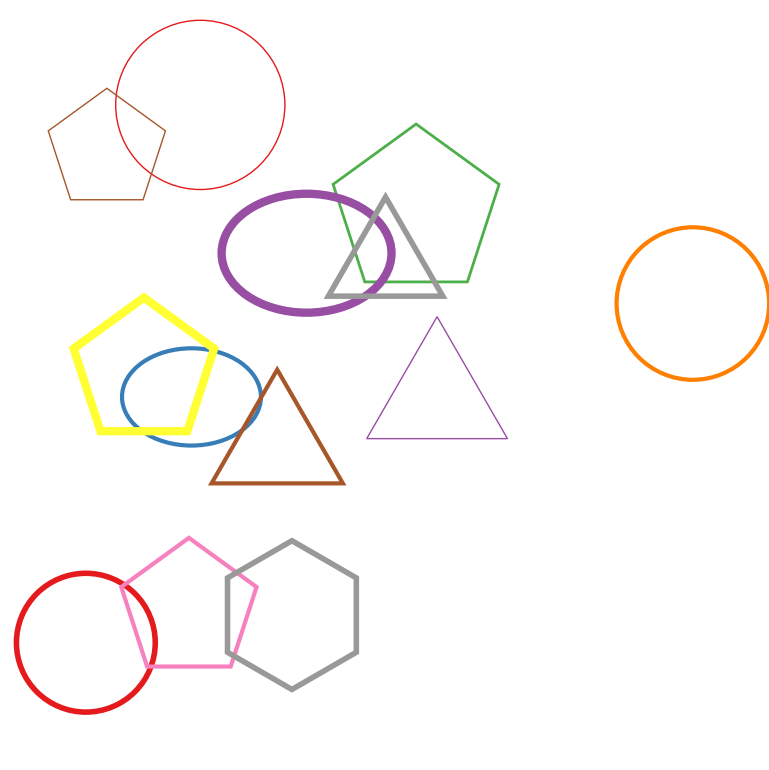[{"shape": "circle", "thickness": 0.5, "radius": 0.55, "center": [0.26, 0.864]}, {"shape": "circle", "thickness": 2, "radius": 0.45, "center": [0.111, 0.165]}, {"shape": "oval", "thickness": 1.5, "radius": 0.45, "center": [0.249, 0.485]}, {"shape": "pentagon", "thickness": 1, "radius": 0.57, "center": [0.54, 0.726]}, {"shape": "triangle", "thickness": 0.5, "radius": 0.53, "center": [0.568, 0.483]}, {"shape": "oval", "thickness": 3, "radius": 0.55, "center": [0.398, 0.671]}, {"shape": "circle", "thickness": 1.5, "radius": 0.5, "center": [0.9, 0.606]}, {"shape": "pentagon", "thickness": 3, "radius": 0.48, "center": [0.187, 0.518]}, {"shape": "pentagon", "thickness": 0.5, "radius": 0.4, "center": [0.139, 0.805]}, {"shape": "triangle", "thickness": 1.5, "radius": 0.49, "center": [0.36, 0.421]}, {"shape": "pentagon", "thickness": 1.5, "radius": 0.46, "center": [0.245, 0.209]}, {"shape": "triangle", "thickness": 2, "radius": 0.43, "center": [0.501, 0.658]}, {"shape": "hexagon", "thickness": 2, "radius": 0.48, "center": [0.379, 0.201]}]